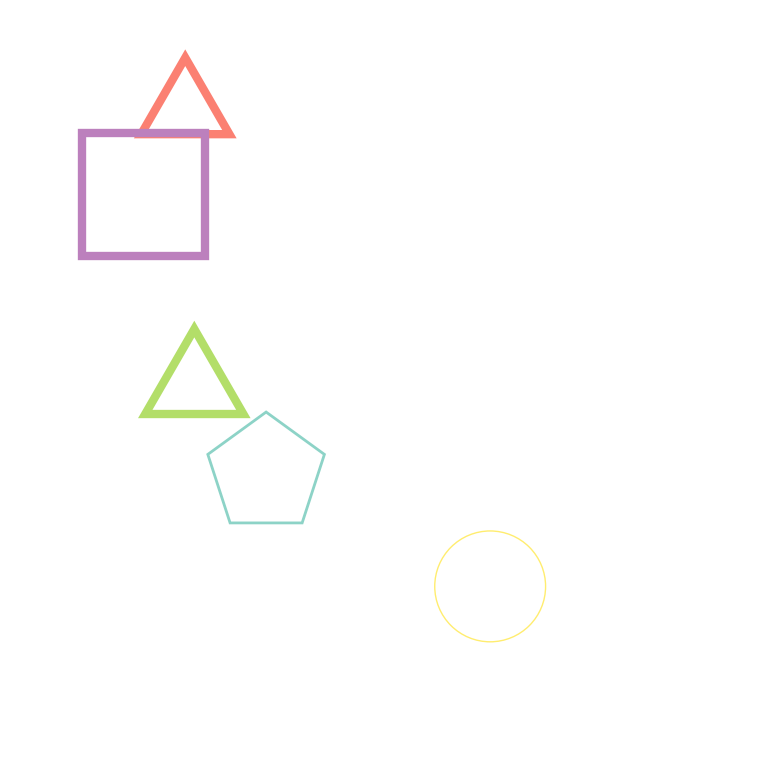[{"shape": "pentagon", "thickness": 1, "radius": 0.4, "center": [0.346, 0.385]}, {"shape": "triangle", "thickness": 3, "radius": 0.33, "center": [0.241, 0.859]}, {"shape": "triangle", "thickness": 3, "radius": 0.37, "center": [0.252, 0.499]}, {"shape": "square", "thickness": 3, "radius": 0.4, "center": [0.186, 0.747]}, {"shape": "circle", "thickness": 0.5, "radius": 0.36, "center": [0.637, 0.238]}]